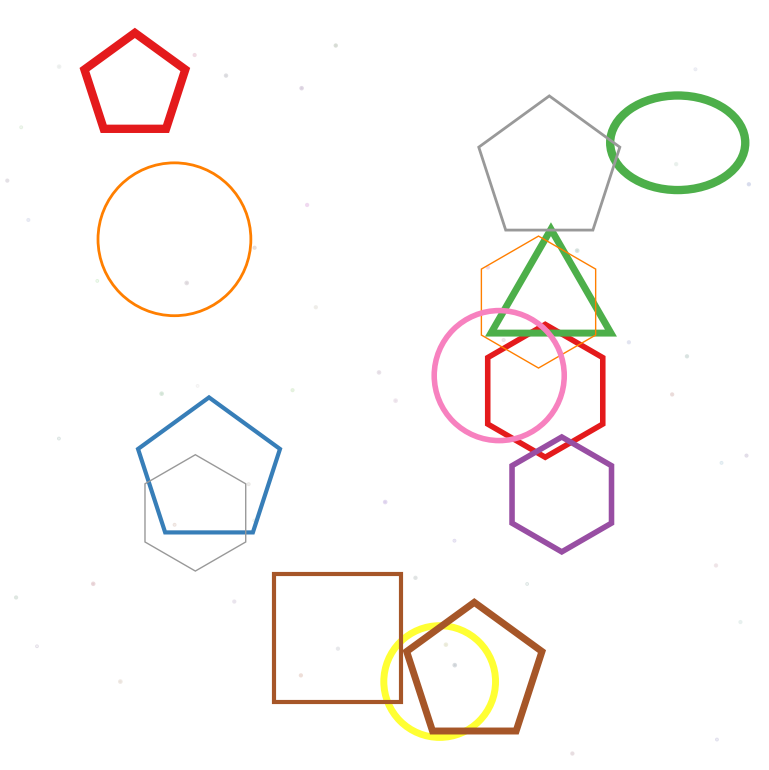[{"shape": "pentagon", "thickness": 3, "radius": 0.34, "center": [0.175, 0.888]}, {"shape": "hexagon", "thickness": 2, "radius": 0.43, "center": [0.708, 0.492]}, {"shape": "pentagon", "thickness": 1.5, "radius": 0.48, "center": [0.271, 0.387]}, {"shape": "triangle", "thickness": 2.5, "radius": 0.45, "center": [0.716, 0.612]}, {"shape": "oval", "thickness": 3, "radius": 0.44, "center": [0.88, 0.815]}, {"shape": "hexagon", "thickness": 2, "radius": 0.37, "center": [0.73, 0.358]}, {"shape": "hexagon", "thickness": 0.5, "radius": 0.43, "center": [0.699, 0.608]}, {"shape": "circle", "thickness": 1, "radius": 0.5, "center": [0.227, 0.689]}, {"shape": "circle", "thickness": 2.5, "radius": 0.36, "center": [0.571, 0.115]}, {"shape": "pentagon", "thickness": 2.5, "radius": 0.46, "center": [0.616, 0.125]}, {"shape": "square", "thickness": 1.5, "radius": 0.41, "center": [0.439, 0.172]}, {"shape": "circle", "thickness": 2, "radius": 0.42, "center": [0.648, 0.512]}, {"shape": "hexagon", "thickness": 0.5, "radius": 0.38, "center": [0.254, 0.334]}, {"shape": "pentagon", "thickness": 1, "radius": 0.48, "center": [0.713, 0.779]}]